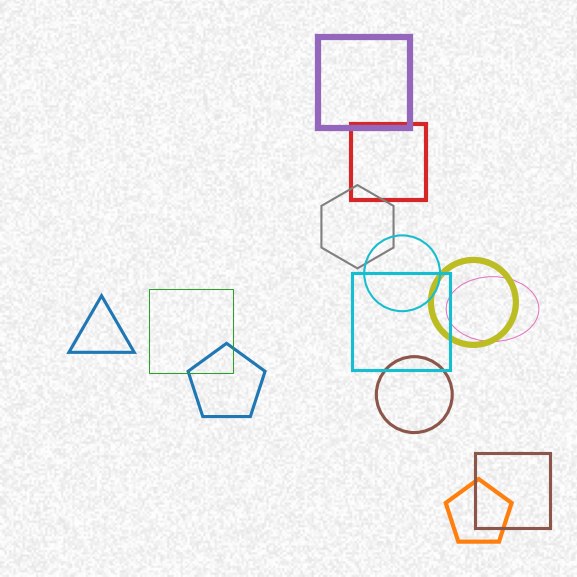[{"shape": "triangle", "thickness": 1.5, "radius": 0.33, "center": [0.176, 0.422]}, {"shape": "pentagon", "thickness": 1.5, "radius": 0.35, "center": [0.392, 0.335]}, {"shape": "pentagon", "thickness": 2, "radius": 0.3, "center": [0.829, 0.11]}, {"shape": "square", "thickness": 0.5, "radius": 0.36, "center": [0.331, 0.426]}, {"shape": "square", "thickness": 2, "radius": 0.33, "center": [0.672, 0.719]}, {"shape": "square", "thickness": 3, "radius": 0.4, "center": [0.63, 0.856]}, {"shape": "circle", "thickness": 1.5, "radius": 0.33, "center": [0.717, 0.316]}, {"shape": "square", "thickness": 1.5, "radius": 0.32, "center": [0.888, 0.15]}, {"shape": "oval", "thickness": 0.5, "radius": 0.4, "center": [0.853, 0.464]}, {"shape": "hexagon", "thickness": 1, "radius": 0.36, "center": [0.619, 0.607]}, {"shape": "circle", "thickness": 3, "radius": 0.37, "center": [0.82, 0.476]}, {"shape": "circle", "thickness": 1, "radius": 0.33, "center": [0.696, 0.526]}, {"shape": "square", "thickness": 1.5, "radius": 0.42, "center": [0.694, 0.442]}]